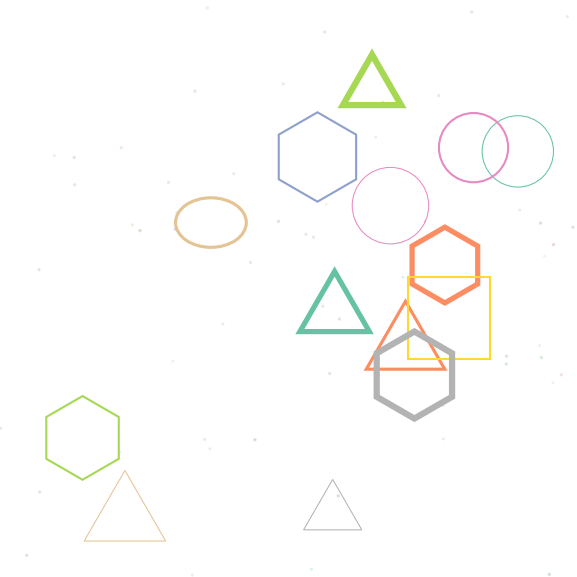[{"shape": "triangle", "thickness": 2.5, "radius": 0.35, "center": [0.579, 0.46]}, {"shape": "circle", "thickness": 0.5, "radius": 0.31, "center": [0.897, 0.737]}, {"shape": "triangle", "thickness": 1.5, "radius": 0.39, "center": [0.702, 0.399]}, {"shape": "hexagon", "thickness": 2.5, "radius": 0.33, "center": [0.77, 0.54]}, {"shape": "hexagon", "thickness": 1, "radius": 0.39, "center": [0.55, 0.727]}, {"shape": "circle", "thickness": 1, "radius": 0.3, "center": [0.82, 0.743]}, {"shape": "circle", "thickness": 0.5, "radius": 0.33, "center": [0.676, 0.643]}, {"shape": "hexagon", "thickness": 1, "radius": 0.36, "center": [0.143, 0.241]}, {"shape": "triangle", "thickness": 3, "radius": 0.29, "center": [0.644, 0.846]}, {"shape": "square", "thickness": 1, "radius": 0.36, "center": [0.777, 0.448]}, {"shape": "triangle", "thickness": 0.5, "radius": 0.41, "center": [0.216, 0.103]}, {"shape": "oval", "thickness": 1.5, "radius": 0.31, "center": [0.365, 0.614]}, {"shape": "hexagon", "thickness": 3, "radius": 0.38, "center": [0.718, 0.35]}, {"shape": "triangle", "thickness": 0.5, "radius": 0.29, "center": [0.576, 0.111]}]